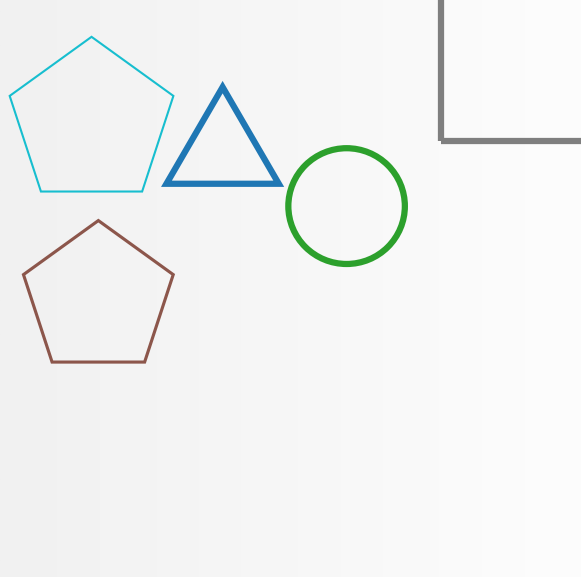[{"shape": "triangle", "thickness": 3, "radius": 0.56, "center": [0.383, 0.737]}, {"shape": "circle", "thickness": 3, "radius": 0.5, "center": [0.596, 0.642]}, {"shape": "pentagon", "thickness": 1.5, "radius": 0.68, "center": [0.169, 0.482]}, {"shape": "square", "thickness": 3, "radius": 0.62, "center": [0.881, 0.879]}, {"shape": "pentagon", "thickness": 1, "radius": 0.74, "center": [0.157, 0.787]}]